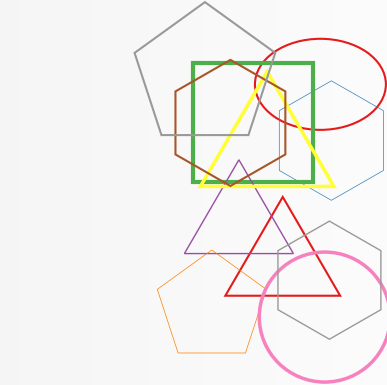[{"shape": "triangle", "thickness": 1.5, "radius": 0.86, "center": [0.73, 0.317]}, {"shape": "oval", "thickness": 1.5, "radius": 0.84, "center": [0.827, 0.781]}, {"shape": "hexagon", "thickness": 0.5, "radius": 0.78, "center": [0.855, 0.635]}, {"shape": "square", "thickness": 3, "radius": 0.77, "center": [0.652, 0.682]}, {"shape": "triangle", "thickness": 1, "radius": 0.81, "center": [0.616, 0.423]}, {"shape": "pentagon", "thickness": 0.5, "radius": 0.74, "center": [0.547, 0.203]}, {"shape": "triangle", "thickness": 2.5, "radius": 0.99, "center": [0.689, 0.615]}, {"shape": "hexagon", "thickness": 1.5, "radius": 0.82, "center": [0.595, 0.681]}, {"shape": "circle", "thickness": 2.5, "radius": 0.84, "center": [0.838, 0.176]}, {"shape": "pentagon", "thickness": 1.5, "radius": 0.95, "center": [0.529, 0.804]}, {"shape": "hexagon", "thickness": 1, "radius": 0.77, "center": [0.85, 0.272]}]